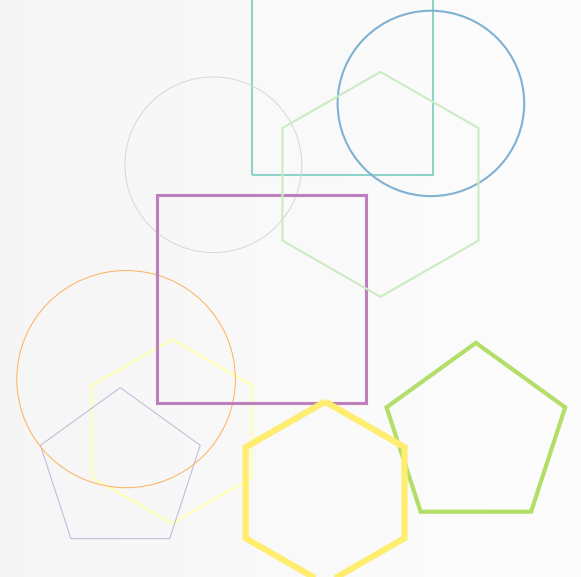[{"shape": "square", "thickness": 1, "radius": 0.78, "center": [0.589, 0.852]}, {"shape": "hexagon", "thickness": 1, "radius": 0.8, "center": [0.296, 0.252]}, {"shape": "pentagon", "thickness": 0.5, "radius": 0.72, "center": [0.207, 0.183]}, {"shape": "circle", "thickness": 1, "radius": 0.8, "center": [0.741, 0.82]}, {"shape": "circle", "thickness": 0.5, "radius": 0.94, "center": [0.217, 0.343]}, {"shape": "pentagon", "thickness": 2, "radius": 0.81, "center": [0.819, 0.244]}, {"shape": "circle", "thickness": 0.5, "radius": 0.76, "center": [0.367, 0.714]}, {"shape": "square", "thickness": 1.5, "radius": 0.9, "center": [0.45, 0.481]}, {"shape": "hexagon", "thickness": 1, "radius": 0.97, "center": [0.655, 0.68]}, {"shape": "hexagon", "thickness": 3, "radius": 0.79, "center": [0.559, 0.146]}]